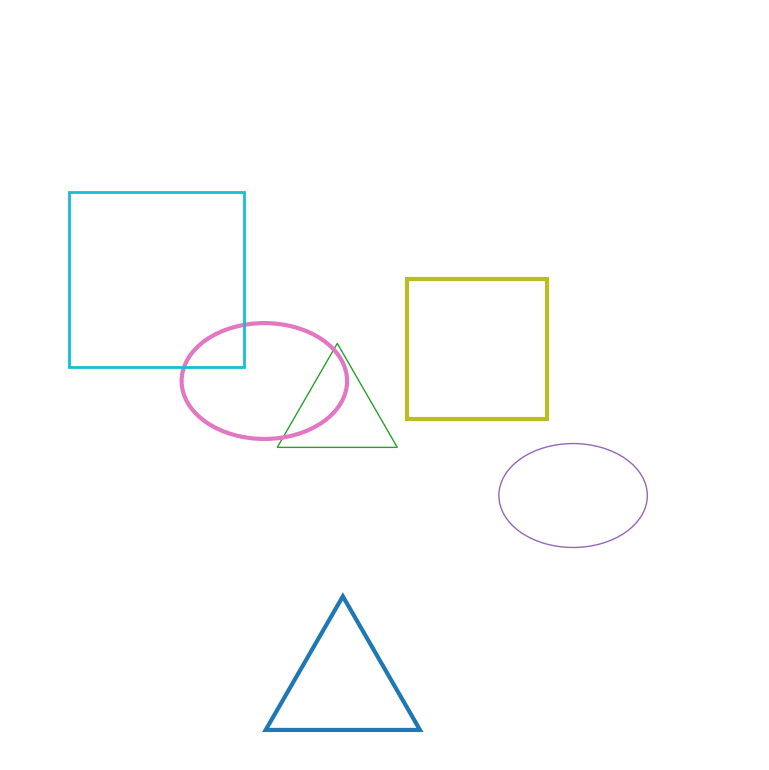[{"shape": "triangle", "thickness": 1.5, "radius": 0.58, "center": [0.445, 0.11]}, {"shape": "triangle", "thickness": 0.5, "radius": 0.45, "center": [0.438, 0.464]}, {"shape": "oval", "thickness": 0.5, "radius": 0.48, "center": [0.744, 0.356]}, {"shape": "oval", "thickness": 1.5, "radius": 0.54, "center": [0.343, 0.505]}, {"shape": "square", "thickness": 1.5, "radius": 0.45, "center": [0.619, 0.546]}, {"shape": "square", "thickness": 1, "radius": 0.57, "center": [0.203, 0.637]}]